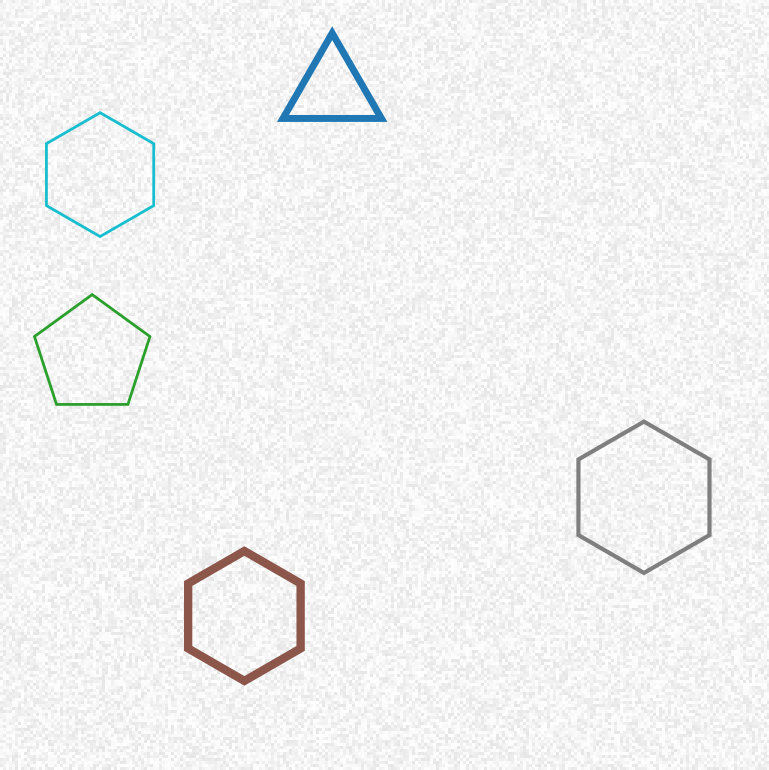[{"shape": "triangle", "thickness": 2.5, "radius": 0.37, "center": [0.431, 0.883]}, {"shape": "pentagon", "thickness": 1, "radius": 0.39, "center": [0.12, 0.539]}, {"shape": "hexagon", "thickness": 3, "radius": 0.42, "center": [0.317, 0.2]}, {"shape": "hexagon", "thickness": 1.5, "radius": 0.49, "center": [0.836, 0.354]}, {"shape": "hexagon", "thickness": 1, "radius": 0.4, "center": [0.13, 0.773]}]